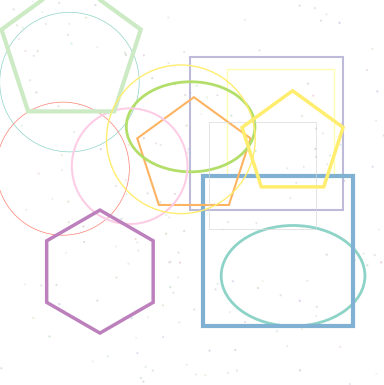[{"shape": "oval", "thickness": 2, "radius": 0.93, "center": [0.761, 0.284]}, {"shape": "circle", "thickness": 0.5, "radius": 0.91, "center": [0.18, 0.787]}, {"shape": "square", "thickness": 1, "radius": 0.69, "center": [0.73, 0.682]}, {"shape": "square", "thickness": 1.5, "radius": 0.99, "center": [0.693, 0.654]}, {"shape": "circle", "thickness": 0.5, "radius": 0.86, "center": [0.163, 0.562]}, {"shape": "square", "thickness": 3, "radius": 0.97, "center": [0.722, 0.348]}, {"shape": "pentagon", "thickness": 1.5, "radius": 0.77, "center": [0.504, 0.593]}, {"shape": "oval", "thickness": 2, "radius": 0.84, "center": [0.495, 0.671]}, {"shape": "circle", "thickness": 1.5, "radius": 0.75, "center": [0.337, 0.568]}, {"shape": "square", "thickness": 0.5, "radius": 0.7, "center": [0.681, 0.544]}, {"shape": "hexagon", "thickness": 2.5, "radius": 0.8, "center": [0.26, 0.295]}, {"shape": "pentagon", "thickness": 3, "radius": 0.95, "center": [0.185, 0.865]}, {"shape": "pentagon", "thickness": 2.5, "radius": 0.69, "center": [0.76, 0.626]}, {"shape": "circle", "thickness": 1, "radius": 0.97, "center": [0.47, 0.638]}]